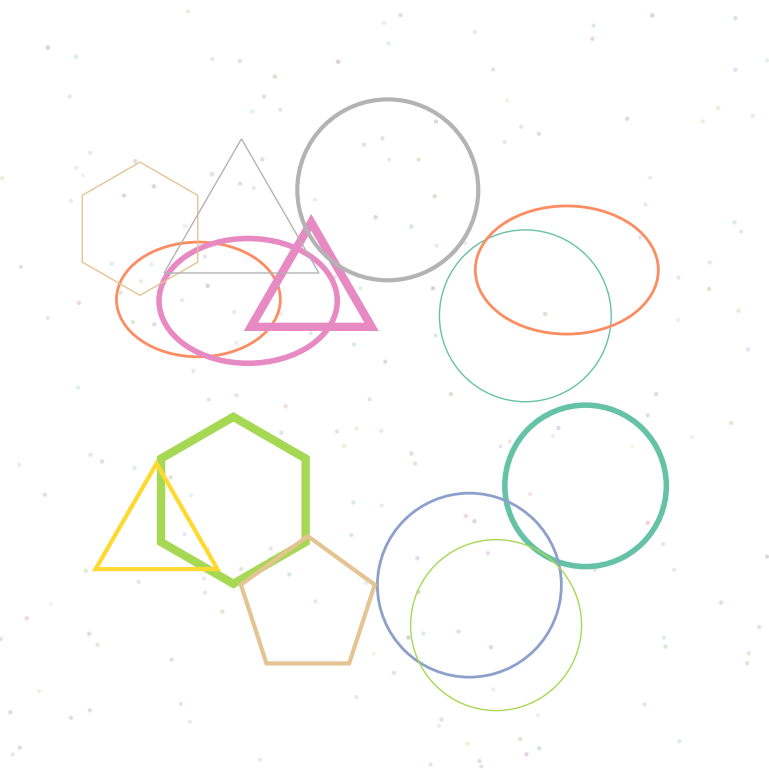[{"shape": "circle", "thickness": 2, "radius": 0.52, "center": [0.76, 0.369]}, {"shape": "circle", "thickness": 0.5, "radius": 0.56, "center": [0.682, 0.59]}, {"shape": "oval", "thickness": 1, "radius": 0.59, "center": [0.736, 0.649]}, {"shape": "oval", "thickness": 1, "radius": 0.53, "center": [0.258, 0.611]}, {"shape": "circle", "thickness": 1, "radius": 0.6, "center": [0.61, 0.24]}, {"shape": "triangle", "thickness": 3, "radius": 0.45, "center": [0.404, 0.621]}, {"shape": "oval", "thickness": 2, "radius": 0.58, "center": [0.322, 0.609]}, {"shape": "hexagon", "thickness": 3, "radius": 0.54, "center": [0.303, 0.35]}, {"shape": "circle", "thickness": 0.5, "radius": 0.56, "center": [0.644, 0.188]}, {"shape": "triangle", "thickness": 1.5, "radius": 0.46, "center": [0.203, 0.307]}, {"shape": "hexagon", "thickness": 0.5, "radius": 0.43, "center": [0.182, 0.703]}, {"shape": "pentagon", "thickness": 1.5, "radius": 0.46, "center": [0.4, 0.212]}, {"shape": "triangle", "thickness": 0.5, "radius": 0.58, "center": [0.314, 0.704]}, {"shape": "circle", "thickness": 1.5, "radius": 0.59, "center": [0.504, 0.753]}]